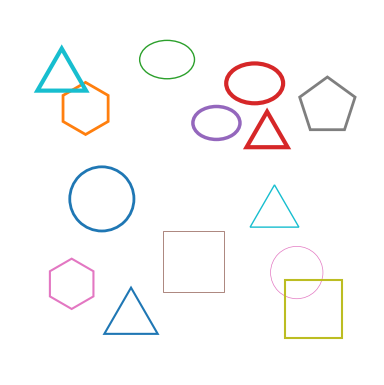[{"shape": "triangle", "thickness": 1.5, "radius": 0.4, "center": [0.34, 0.173]}, {"shape": "circle", "thickness": 2, "radius": 0.42, "center": [0.265, 0.483]}, {"shape": "hexagon", "thickness": 2, "radius": 0.34, "center": [0.222, 0.718]}, {"shape": "oval", "thickness": 1, "radius": 0.36, "center": [0.434, 0.845]}, {"shape": "oval", "thickness": 3, "radius": 0.37, "center": [0.661, 0.783]}, {"shape": "triangle", "thickness": 3, "radius": 0.31, "center": [0.694, 0.648]}, {"shape": "oval", "thickness": 2.5, "radius": 0.31, "center": [0.562, 0.681]}, {"shape": "square", "thickness": 0.5, "radius": 0.4, "center": [0.503, 0.32]}, {"shape": "hexagon", "thickness": 1.5, "radius": 0.33, "center": [0.186, 0.263]}, {"shape": "circle", "thickness": 0.5, "radius": 0.34, "center": [0.771, 0.292]}, {"shape": "pentagon", "thickness": 2, "radius": 0.38, "center": [0.85, 0.724]}, {"shape": "square", "thickness": 1.5, "radius": 0.37, "center": [0.814, 0.198]}, {"shape": "triangle", "thickness": 1, "radius": 0.37, "center": [0.713, 0.447]}, {"shape": "triangle", "thickness": 3, "radius": 0.36, "center": [0.16, 0.801]}]